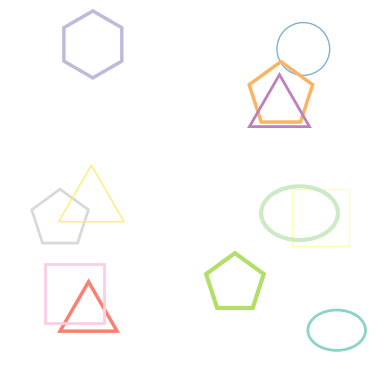[{"shape": "oval", "thickness": 2, "radius": 0.37, "center": [0.875, 0.142]}, {"shape": "square", "thickness": 1, "radius": 0.37, "center": [0.833, 0.435]}, {"shape": "hexagon", "thickness": 2.5, "radius": 0.43, "center": [0.241, 0.885]}, {"shape": "triangle", "thickness": 2.5, "radius": 0.43, "center": [0.23, 0.183]}, {"shape": "circle", "thickness": 1, "radius": 0.34, "center": [0.788, 0.873]}, {"shape": "pentagon", "thickness": 2.5, "radius": 0.43, "center": [0.73, 0.753]}, {"shape": "pentagon", "thickness": 3, "radius": 0.39, "center": [0.61, 0.264]}, {"shape": "square", "thickness": 2, "radius": 0.38, "center": [0.193, 0.237]}, {"shape": "pentagon", "thickness": 2, "radius": 0.39, "center": [0.156, 0.431]}, {"shape": "triangle", "thickness": 2, "radius": 0.45, "center": [0.726, 0.716]}, {"shape": "oval", "thickness": 3, "radius": 0.5, "center": [0.778, 0.446]}, {"shape": "triangle", "thickness": 1, "radius": 0.49, "center": [0.237, 0.473]}]